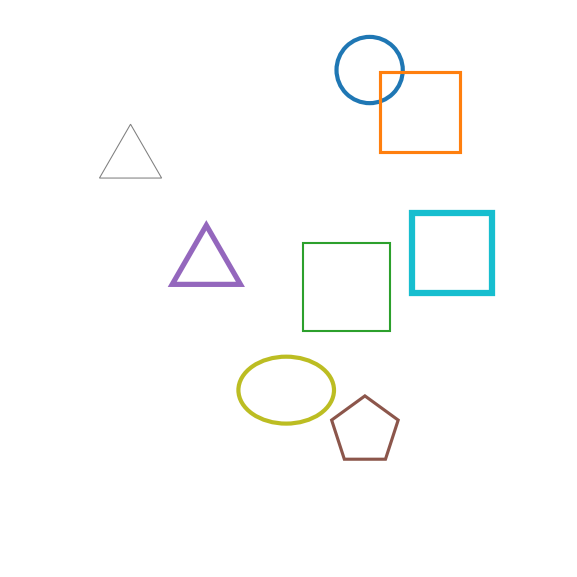[{"shape": "circle", "thickness": 2, "radius": 0.29, "center": [0.64, 0.878]}, {"shape": "square", "thickness": 1.5, "radius": 0.35, "center": [0.727, 0.805]}, {"shape": "square", "thickness": 1, "radius": 0.38, "center": [0.6, 0.502]}, {"shape": "triangle", "thickness": 2.5, "radius": 0.34, "center": [0.357, 0.541]}, {"shape": "pentagon", "thickness": 1.5, "radius": 0.3, "center": [0.632, 0.253]}, {"shape": "triangle", "thickness": 0.5, "radius": 0.31, "center": [0.226, 0.722]}, {"shape": "oval", "thickness": 2, "radius": 0.41, "center": [0.496, 0.324]}, {"shape": "square", "thickness": 3, "radius": 0.35, "center": [0.782, 0.561]}]